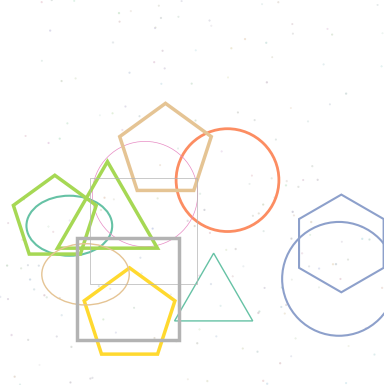[{"shape": "oval", "thickness": 1.5, "radius": 0.56, "center": [0.18, 0.414]}, {"shape": "triangle", "thickness": 1, "radius": 0.59, "center": [0.555, 0.225]}, {"shape": "circle", "thickness": 2, "radius": 0.67, "center": [0.591, 0.532]}, {"shape": "hexagon", "thickness": 1.5, "radius": 0.63, "center": [0.887, 0.368]}, {"shape": "circle", "thickness": 1.5, "radius": 0.74, "center": [0.881, 0.276]}, {"shape": "circle", "thickness": 0.5, "radius": 0.68, "center": [0.377, 0.496]}, {"shape": "pentagon", "thickness": 2.5, "radius": 0.57, "center": [0.142, 0.432]}, {"shape": "triangle", "thickness": 2.5, "radius": 0.75, "center": [0.279, 0.43]}, {"shape": "pentagon", "thickness": 2.5, "radius": 0.62, "center": [0.337, 0.18]}, {"shape": "oval", "thickness": 1, "radius": 0.57, "center": [0.222, 0.287]}, {"shape": "pentagon", "thickness": 2.5, "radius": 0.63, "center": [0.43, 0.607]}, {"shape": "square", "thickness": 2.5, "radius": 0.66, "center": [0.331, 0.25]}, {"shape": "square", "thickness": 0.5, "radius": 0.69, "center": [0.373, 0.4]}]